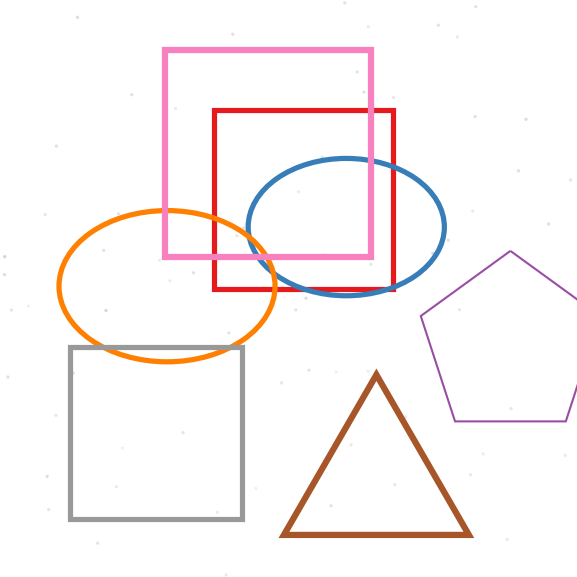[{"shape": "square", "thickness": 2.5, "radius": 0.78, "center": [0.525, 0.654]}, {"shape": "oval", "thickness": 2.5, "radius": 0.85, "center": [0.6, 0.606]}, {"shape": "pentagon", "thickness": 1, "radius": 0.82, "center": [0.884, 0.401]}, {"shape": "oval", "thickness": 2.5, "radius": 0.94, "center": [0.289, 0.504]}, {"shape": "triangle", "thickness": 3, "radius": 0.92, "center": [0.652, 0.165]}, {"shape": "square", "thickness": 3, "radius": 0.89, "center": [0.464, 0.733]}, {"shape": "square", "thickness": 2.5, "radius": 0.74, "center": [0.27, 0.25]}]